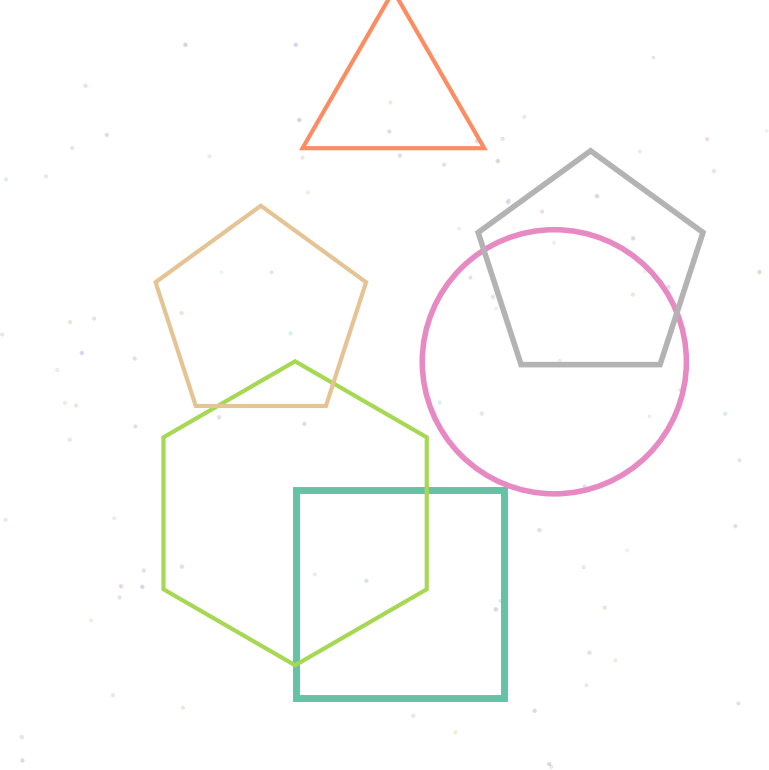[{"shape": "square", "thickness": 2.5, "radius": 0.68, "center": [0.519, 0.228]}, {"shape": "triangle", "thickness": 1.5, "radius": 0.68, "center": [0.511, 0.876]}, {"shape": "circle", "thickness": 2, "radius": 0.86, "center": [0.72, 0.53]}, {"shape": "hexagon", "thickness": 1.5, "radius": 0.99, "center": [0.383, 0.333]}, {"shape": "pentagon", "thickness": 1.5, "radius": 0.72, "center": [0.339, 0.589]}, {"shape": "pentagon", "thickness": 2, "radius": 0.77, "center": [0.767, 0.651]}]